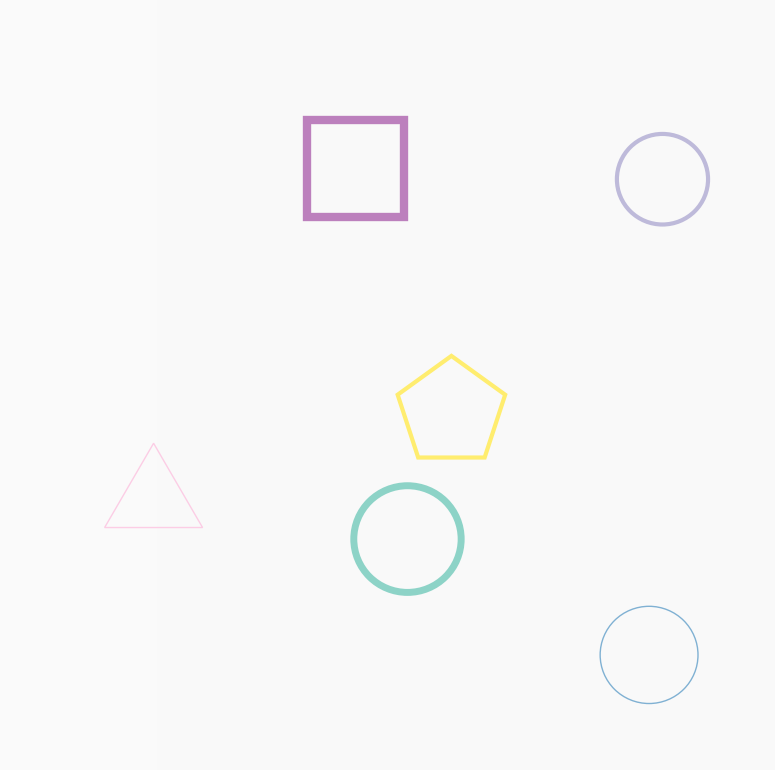[{"shape": "circle", "thickness": 2.5, "radius": 0.35, "center": [0.526, 0.3]}, {"shape": "circle", "thickness": 1.5, "radius": 0.29, "center": [0.855, 0.767]}, {"shape": "circle", "thickness": 0.5, "radius": 0.32, "center": [0.838, 0.149]}, {"shape": "triangle", "thickness": 0.5, "radius": 0.36, "center": [0.198, 0.351]}, {"shape": "square", "thickness": 3, "radius": 0.31, "center": [0.458, 0.781]}, {"shape": "pentagon", "thickness": 1.5, "radius": 0.36, "center": [0.582, 0.465]}]